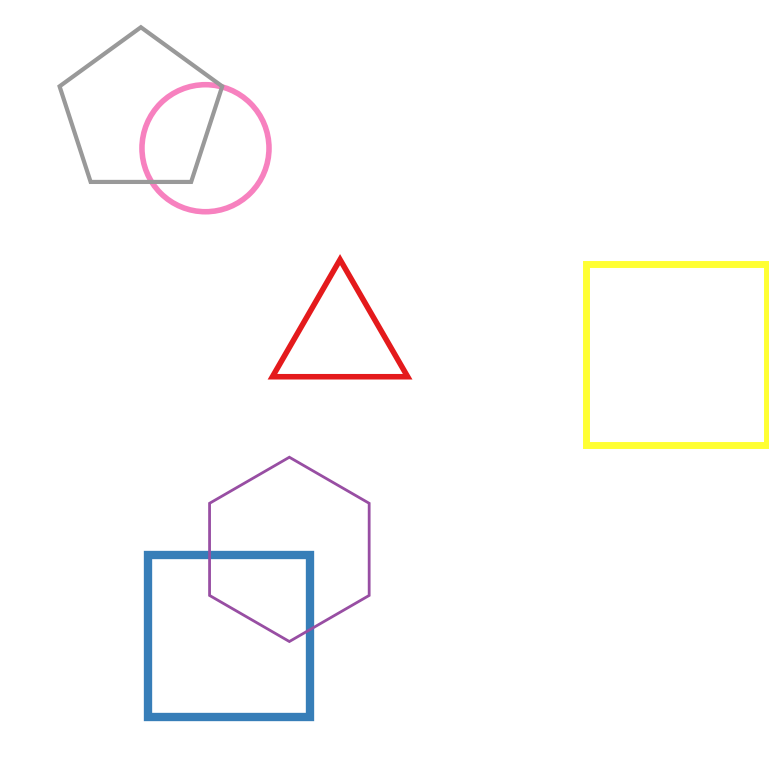[{"shape": "triangle", "thickness": 2, "radius": 0.51, "center": [0.442, 0.561]}, {"shape": "square", "thickness": 3, "radius": 0.53, "center": [0.297, 0.174]}, {"shape": "hexagon", "thickness": 1, "radius": 0.6, "center": [0.376, 0.287]}, {"shape": "square", "thickness": 2.5, "radius": 0.59, "center": [0.878, 0.54]}, {"shape": "circle", "thickness": 2, "radius": 0.41, "center": [0.267, 0.808]}, {"shape": "pentagon", "thickness": 1.5, "radius": 0.56, "center": [0.183, 0.854]}]